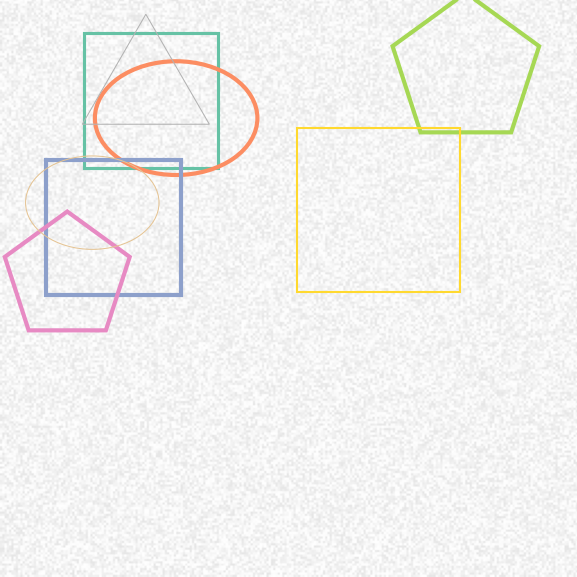[{"shape": "square", "thickness": 1.5, "radius": 0.58, "center": [0.261, 0.825]}, {"shape": "oval", "thickness": 2, "radius": 0.7, "center": [0.305, 0.795]}, {"shape": "square", "thickness": 2, "radius": 0.59, "center": [0.196, 0.605]}, {"shape": "pentagon", "thickness": 2, "radius": 0.57, "center": [0.116, 0.519]}, {"shape": "pentagon", "thickness": 2, "radius": 0.67, "center": [0.807, 0.878]}, {"shape": "square", "thickness": 1, "radius": 0.71, "center": [0.655, 0.636]}, {"shape": "oval", "thickness": 0.5, "radius": 0.58, "center": [0.16, 0.648]}, {"shape": "triangle", "thickness": 0.5, "radius": 0.63, "center": [0.253, 0.847]}]